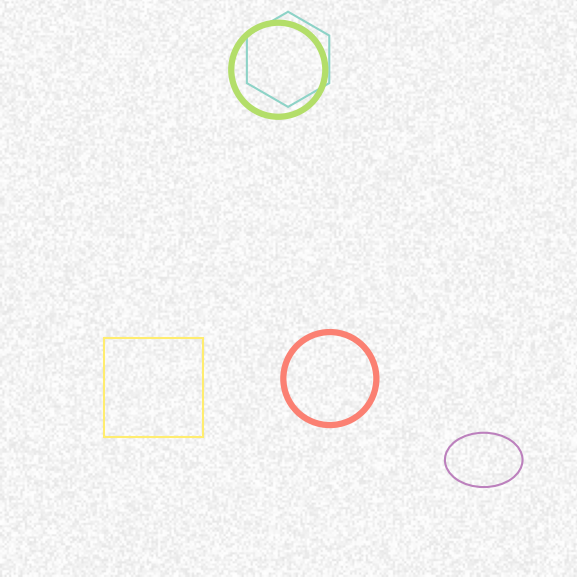[{"shape": "hexagon", "thickness": 1, "radius": 0.41, "center": [0.499, 0.896]}, {"shape": "circle", "thickness": 3, "radius": 0.4, "center": [0.571, 0.344]}, {"shape": "circle", "thickness": 3, "radius": 0.41, "center": [0.482, 0.878]}, {"shape": "oval", "thickness": 1, "radius": 0.34, "center": [0.838, 0.203]}, {"shape": "square", "thickness": 1, "radius": 0.43, "center": [0.266, 0.329]}]